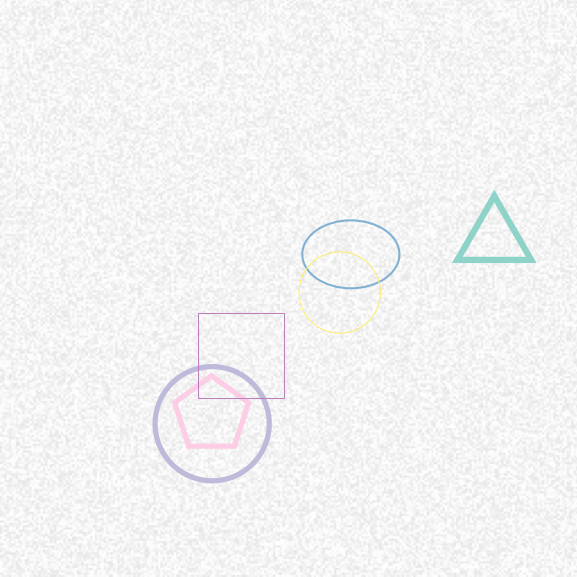[{"shape": "triangle", "thickness": 3, "radius": 0.37, "center": [0.856, 0.586]}, {"shape": "circle", "thickness": 2.5, "radius": 0.49, "center": [0.367, 0.265]}, {"shape": "oval", "thickness": 1, "radius": 0.42, "center": [0.608, 0.559]}, {"shape": "pentagon", "thickness": 2.5, "radius": 0.34, "center": [0.366, 0.281]}, {"shape": "square", "thickness": 0.5, "radius": 0.37, "center": [0.417, 0.384]}, {"shape": "circle", "thickness": 0.5, "radius": 0.35, "center": [0.588, 0.493]}]